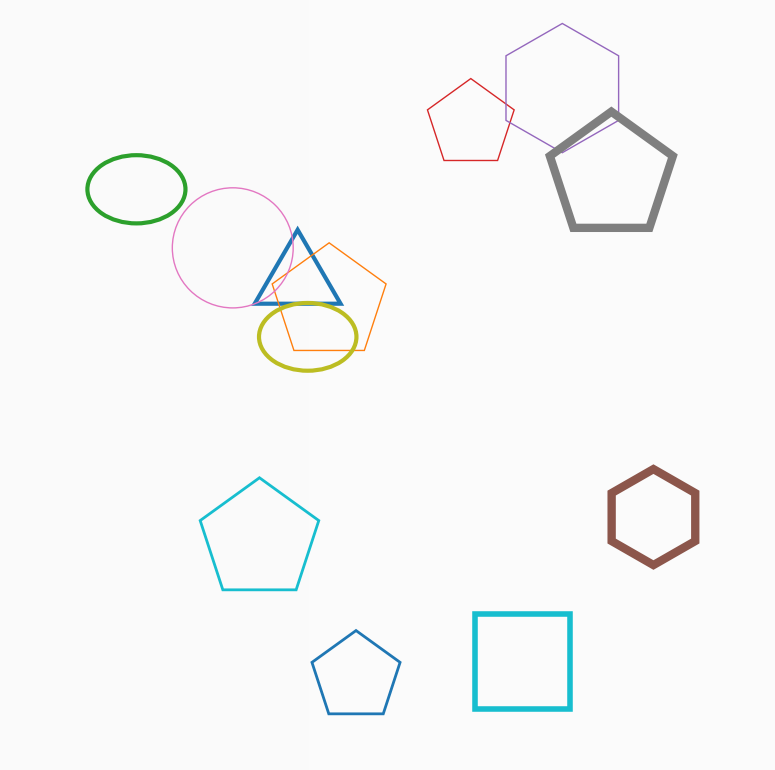[{"shape": "pentagon", "thickness": 1, "radius": 0.3, "center": [0.459, 0.121]}, {"shape": "triangle", "thickness": 1.5, "radius": 0.32, "center": [0.384, 0.638]}, {"shape": "pentagon", "thickness": 0.5, "radius": 0.39, "center": [0.425, 0.607]}, {"shape": "oval", "thickness": 1.5, "radius": 0.32, "center": [0.176, 0.754]}, {"shape": "pentagon", "thickness": 0.5, "radius": 0.29, "center": [0.607, 0.839]}, {"shape": "hexagon", "thickness": 0.5, "radius": 0.42, "center": [0.726, 0.886]}, {"shape": "hexagon", "thickness": 3, "radius": 0.31, "center": [0.843, 0.328]}, {"shape": "circle", "thickness": 0.5, "radius": 0.39, "center": [0.3, 0.678]}, {"shape": "pentagon", "thickness": 3, "radius": 0.42, "center": [0.789, 0.772]}, {"shape": "oval", "thickness": 1.5, "radius": 0.31, "center": [0.397, 0.563]}, {"shape": "square", "thickness": 2, "radius": 0.31, "center": [0.674, 0.141]}, {"shape": "pentagon", "thickness": 1, "radius": 0.4, "center": [0.335, 0.299]}]